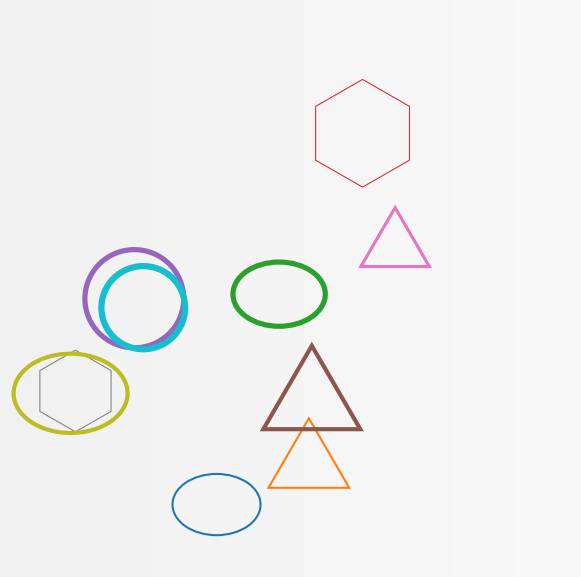[{"shape": "oval", "thickness": 1, "radius": 0.38, "center": [0.373, 0.125]}, {"shape": "triangle", "thickness": 1, "radius": 0.4, "center": [0.531, 0.195]}, {"shape": "oval", "thickness": 2.5, "radius": 0.4, "center": [0.48, 0.49]}, {"shape": "hexagon", "thickness": 0.5, "radius": 0.47, "center": [0.624, 0.768]}, {"shape": "circle", "thickness": 2.5, "radius": 0.43, "center": [0.231, 0.482]}, {"shape": "triangle", "thickness": 2, "radius": 0.48, "center": [0.536, 0.304]}, {"shape": "triangle", "thickness": 1.5, "radius": 0.34, "center": [0.68, 0.572]}, {"shape": "hexagon", "thickness": 0.5, "radius": 0.35, "center": [0.13, 0.322]}, {"shape": "oval", "thickness": 2, "radius": 0.49, "center": [0.121, 0.318]}, {"shape": "circle", "thickness": 3, "radius": 0.36, "center": [0.246, 0.466]}]